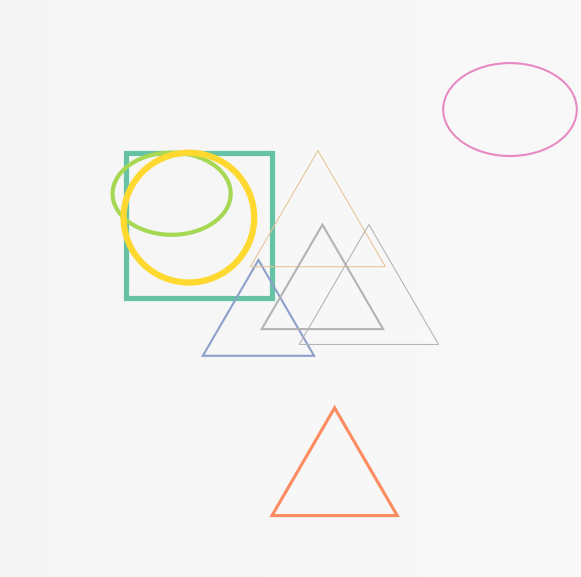[{"shape": "square", "thickness": 2.5, "radius": 0.63, "center": [0.343, 0.609]}, {"shape": "triangle", "thickness": 1.5, "radius": 0.62, "center": [0.576, 0.169]}, {"shape": "triangle", "thickness": 1, "radius": 0.55, "center": [0.445, 0.438]}, {"shape": "oval", "thickness": 1, "radius": 0.57, "center": [0.877, 0.809]}, {"shape": "oval", "thickness": 2, "radius": 0.51, "center": [0.295, 0.664]}, {"shape": "circle", "thickness": 3, "radius": 0.56, "center": [0.325, 0.622]}, {"shape": "triangle", "thickness": 0.5, "radius": 0.67, "center": [0.547, 0.604]}, {"shape": "triangle", "thickness": 0.5, "radius": 0.69, "center": [0.635, 0.472]}, {"shape": "triangle", "thickness": 1, "radius": 0.6, "center": [0.555, 0.49]}]